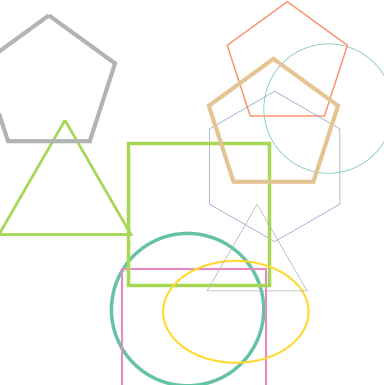[{"shape": "circle", "thickness": 2.5, "radius": 0.99, "center": [0.487, 0.196]}, {"shape": "circle", "thickness": 0.5, "radius": 0.84, "center": [0.853, 0.718]}, {"shape": "pentagon", "thickness": 1, "radius": 0.82, "center": [0.746, 0.832]}, {"shape": "hexagon", "thickness": 0.5, "radius": 0.98, "center": [0.714, 0.568]}, {"shape": "square", "thickness": 1.5, "radius": 0.93, "center": [0.504, 0.114]}, {"shape": "square", "thickness": 2.5, "radius": 0.92, "center": [0.516, 0.444]}, {"shape": "triangle", "thickness": 2, "radius": 0.99, "center": [0.169, 0.49]}, {"shape": "oval", "thickness": 1.5, "radius": 0.94, "center": [0.613, 0.19]}, {"shape": "pentagon", "thickness": 3, "radius": 0.88, "center": [0.71, 0.671]}, {"shape": "triangle", "thickness": 0.5, "radius": 0.75, "center": [0.668, 0.319]}, {"shape": "pentagon", "thickness": 3, "radius": 0.9, "center": [0.127, 0.779]}]